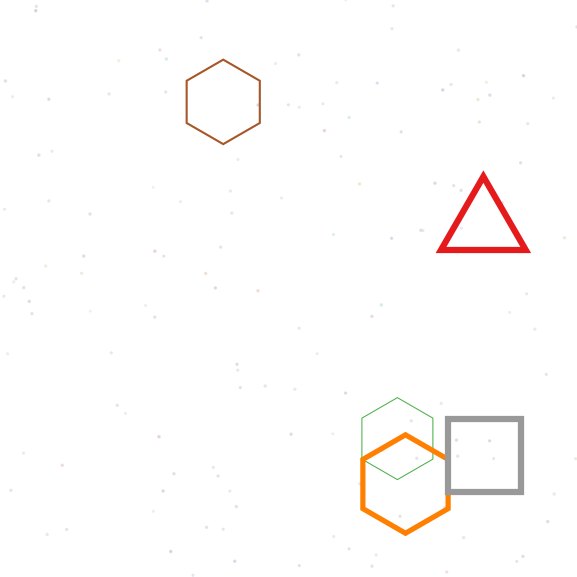[{"shape": "triangle", "thickness": 3, "radius": 0.42, "center": [0.837, 0.609]}, {"shape": "hexagon", "thickness": 0.5, "radius": 0.35, "center": [0.688, 0.24]}, {"shape": "hexagon", "thickness": 2.5, "radius": 0.43, "center": [0.702, 0.161]}, {"shape": "hexagon", "thickness": 1, "radius": 0.37, "center": [0.387, 0.823]}, {"shape": "square", "thickness": 3, "radius": 0.32, "center": [0.839, 0.21]}]